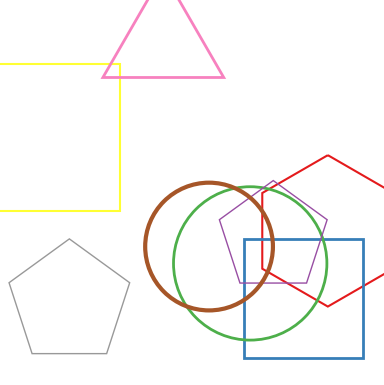[{"shape": "hexagon", "thickness": 1.5, "radius": 0.98, "center": [0.852, 0.4]}, {"shape": "square", "thickness": 2, "radius": 0.77, "center": [0.788, 0.224]}, {"shape": "circle", "thickness": 2, "radius": 1.0, "center": [0.65, 0.316]}, {"shape": "pentagon", "thickness": 1, "radius": 0.74, "center": [0.71, 0.384]}, {"shape": "square", "thickness": 1.5, "radius": 0.96, "center": [0.12, 0.643]}, {"shape": "circle", "thickness": 3, "radius": 0.83, "center": [0.543, 0.36]}, {"shape": "triangle", "thickness": 2, "radius": 0.91, "center": [0.424, 0.889]}, {"shape": "pentagon", "thickness": 1, "radius": 0.82, "center": [0.18, 0.215]}]